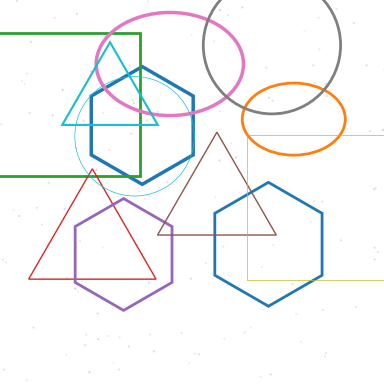[{"shape": "hexagon", "thickness": 2.5, "radius": 0.76, "center": [0.369, 0.674]}, {"shape": "hexagon", "thickness": 2, "radius": 0.8, "center": [0.697, 0.365]}, {"shape": "oval", "thickness": 2, "radius": 0.67, "center": [0.763, 0.691]}, {"shape": "square", "thickness": 2, "radius": 0.93, "center": [0.179, 0.729]}, {"shape": "triangle", "thickness": 1, "radius": 0.96, "center": [0.24, 0.37]}, {"shape": "hexagon", "thickness": 2, "radius": 0.73, "center": [0.321, 0.339]}, {"shape": "triangle", "thickness": 1, "radius": 0.89, "center": [0.563, 0.479]}, {"shape": "oval", "thickness": 2.5, "radius": 0.96, "center": [0.441, 0.834]}, {"shape": "circle", "thickness": 2, "radius": 0.89, "center": [0.706, 0.883]}, {"shape": "square", "thickness": 0.5, "radius": 0.94, "center": [0.828, 0.462]}, {"shape": "triangle", "thickness": 1.5, "radius": 0.72, "center": [0.286, 0.747]}, {"shape": "circle", "thickness": 0.5, "radius": 0.78, "center": [0.349, 0.646]}]